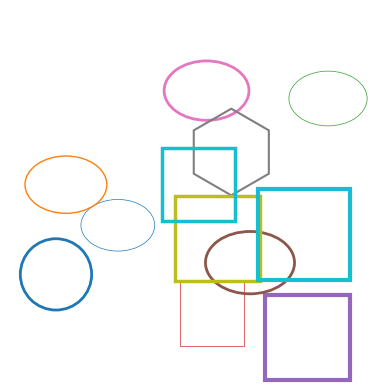[{"shape": "circle", "thickness": 2, "radius": 0.46, "center": [0.145, 0.287]}, {"shape": "oval", "thickness": 0.5, "radius": 0.48, "center": [0.306, 0.415]}, {"shape": "oval", "thickness": 1, "radius": 0.53, "center": [0.171, 0.52]}, {"shape": "oval", "thickness": 0.5, "radius": 0.51, "center": [0.852, 0.744]}, {"shape": "square", "thickness": 0.5, "radius": 0.42, "center": [0.551, 0.186]}, {"shape": "square", "thickness": 3, "radius": 0.55, "center": [0.798, 0.123]}, {"shape": "oval", "thickness": 2, "radius": 0.58, "center": [0.649, 0.318]}, {"shape": "oval", "thickness": 2, "radius": 0.55, "center": [0.537, 0.765]}, {"shape": "hexagon", "thickness": 1.5, "radius": 0.56, "center": [0.601, 0.605]}, {"shape": "square", "thickness": 2.5, "radius": 0.55, "center": [0.565, 0.381]}, {"shape": "square", "thickness": 2.5, "radius": 0.47, "center": [0.515, 0.522]}, {"shape": "square", "thickness": 3, "radius": 0.59, "center": [0.79, 0.391]}]